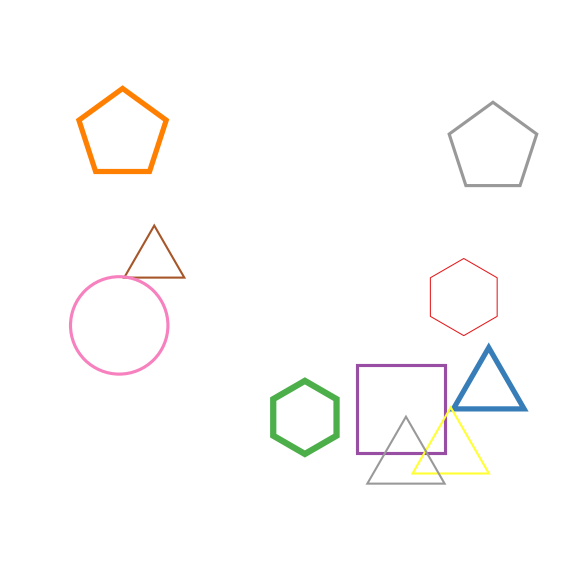[{"shape": "hexagon", "thickness": 0.5, "radius": 0.33, "center": [0.803, 0.485]}, {"shape": "triangle", "thickness": 2.5, "radius": 0.35, "center": [0.846, 0.326]}, {"shape": "hexagon", "thickness": 3, "radius": 0.32, "center": [0.528, 0.276]}, {"shape": "square", "thickness": 1.5, "radius": 0.38, "center": [0.695, 0.291]}, {"shape": "pentagon", "thickness": 2.5, "radius": 0.4, "center": [0.212, 0.766]}, {"shape": "triangle", "thickness": 1, "radius": 0.38, "center": [0.781, 0.217]}, {"shape": "triangle", "thickness": 1, "radius": 0.3, "center": [0.267, 0.548]}, {"shape": "circle", "thickness": 1.5, "radius": 0.42, "center": [0.206, 0.436]}, {"shape": "triangle", "thickness": 1, "radius": 0.39, "center": [0.703, 0.2]}, {"shape": "pentagon", "thickness": 1.5, "radius": 0.4, "center": [0.854, 0.742]}]